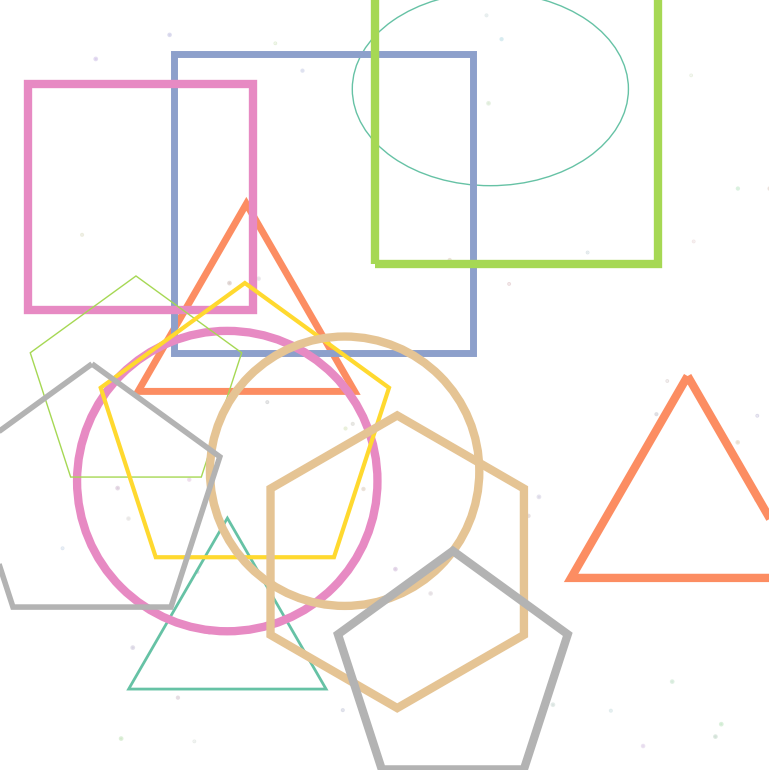[{"shape": "triangle", "thickness": 1, "radius": 0.74, "center": [0.295, 0.179]}, {"shape": "oval", "thickness": 0.5, "radius": 0.9, "center": [0.637, 0.884]}, {"shape": "triangle", "thickness": 2.5, "radius": 0.81, "center": [0.32, 0.573]}, {"shape": "triangle", "thickness": 3, "radius": 0.87, "center": [0.893, 0.337]}, {"shape": "square", "thickness": 2.5, "radius": 0.97, "center": [0.42, 0.736]}, {"shape": "circle", "thickness": 3, "radius": 0.98, "center": [0.295, 0.375]}, {"shape": "square", "thickness": 3, "radius": 0.73, "center": [0.182, 0.744]}, {"shape": "pentagon", "thickness": 0.5, "radius": 0.72, "center": [0.177, 0.497]}, {"shape": "square", "thickness": 3, "radius": 0.92, "center": [0.671, 0.84]}, {"shape": "pentagon", "thickness": 1.5, "radius": 0.98, "center": [0.318, 0.436]}, {"shape": "circle", "thickness": 3, "radius": 0.87, "center": [0.448, 0.388]}, {"shape": "hexagon", "thickness": 3, "radius": 0.95, "center": [0.516, 0.27]}, {"shape": "pentagon", "thickness": 3, "radius": 0.78, "center": [0.588, 0.128]}, {"shape": "pentagon", "thickness": 2, "radius": 0.87, "center": [0.119, 0.353]}]